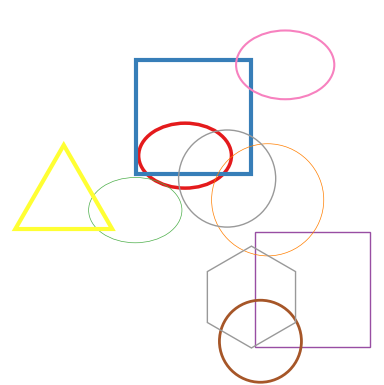[{"shape": "oval", "thickness": 2.5, "radius": 0.6, "center": [0.481, 0.596]}, {"shape": "square", "thickness": 3, "radius": 0.75, "center": [0.502, 0.696]}, {"shape": "oval", "thickness": 0.5, "radius": 0.61, "center": [0.351, 0.454]}, {"shape": "square", "thickness": 1, "radius": 0.75, "center": [0.811, 0.247]}, {"shape": "circle", "thickness": 0.5, "radius": 0.73, "center": [0.695, 0.481]}, {"shape": "triangle", "thickness": 3, "radius": 0.73, "center": [0.166, 0.478]}, {"shape": "circle", "thickness": 2, "radius": 0.53, "center": [0.676, 0.114]}, {"shape": "oval", "thickness": 1.5, "radius": 0.64, "center": [0.741, 0.832]}, {"shape": "circle", "thickness": 1, "radius": 0.63, "center": [0.59, 0.536]}, {"shape": "hexagon", "thickness": 1, "radius": 0.66, "center": [0.653, 0.228]}]